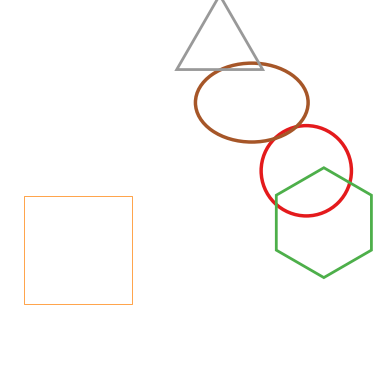[{"shape": "circle", "thickness": 2.5, "radius": 0.59, "center": [0.796, 0.556]}, {"shape": "hexagon", "thickness": 2, "radius": 0.71, "center": [0.841, 0.422]}, {"shape": "square", "thickness": 0.5, "radius": 0.7, "center": [0.203, 0.351]}, {"shape": "oval", "thickness": 2.5, "radius": 0.73, "center": [0.654, 0.734]}, {"shape": "triangle", "thickness": 2, "radius": 0.64, "center": [0.571, 0.884]}]